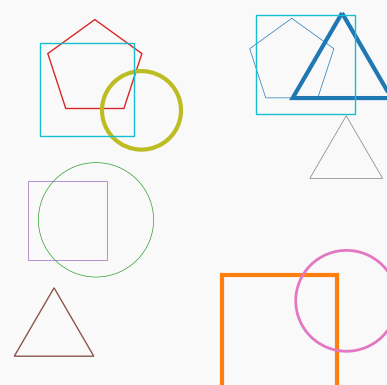[{"shape": "triangle", "thickness": 3, "radius": 0.74, "center": [0.883, 0.819]}, {"shape": "pentagon", "thickness": 0.5, "radius": 0.57, "center": [0.753, 0.838]}, {"shape": "square", "thickness": 3, "radius": 0.74, "center": [0.721, 0.138]}, {"shape": "circle", "thickness": 0.5, "radius": 0.74, "center": [0.248, 0.429]}, {"shape": "pentagon", "thickness": 1, "radius": 0.64, "center": [0.245, 0.821]}, {"shape": "square", "thickness": 0.5, "radius": 0.52, "center": [0.174, 0.427]}, {"shape": "triangle", "thickness": 1, "radius": 0.59, "center": [0.139, 0.134]}, {"shape": "circle", "thickness": 2, "radius": 0.66, "center": [0.894, 0.219]}, {"shape": "triangle", "thickness": 0.5, "radius": 0.54, "center": [0.894, 0.591]}, {"shape": "circle", "thickness": 3, "radius": 0.51, "center": [0.365, 0.713]}, {"shape": "square", "thickness": 1, "radius": 0.61, "center": [0.224, 0.767]}, {"shape": "square", "thickness": 1, "radius": 0.64, "center": [0.789, 0.833]}]